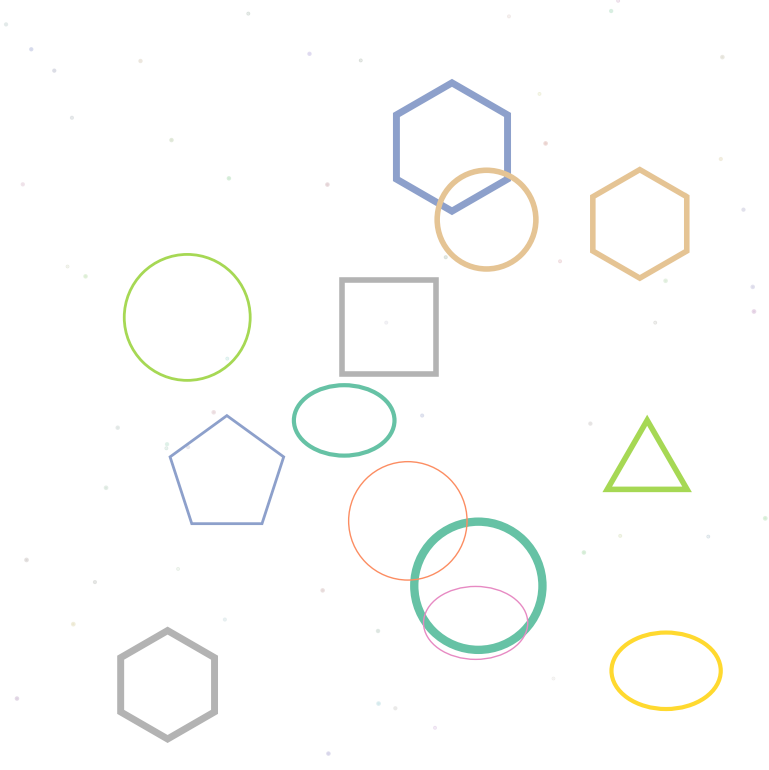[{"shape": "circle", "thickness": 3, "radius": 0.42, "center": [0.621, 0.239]}, {"shape": "oval", "thickness": 1.5, "radius": 0.33, "center": [0.447, 0.454]}, {"shape": "circle", "thickness": 0.5, "radius": 0.38, "center": [0.53, 0.324]}, {"shape": "pentagon", "thickness": 1, "radius": 0.39, "center": [0.295, 0.383]}, {"shape": "hexagon", "thickness": 2.5, "radius": 0.42, "center": [0.587, 0.809]}, {"shape": "oval", "thickness": 0.5, "radius": 0.34, "center": [0.618, 0.191]}, {"shape": "triangle", "thickness": 2, "radius": 0.3, "center": [0.84, 0.394]}, {"shape": "circle", "thickness": 1, "radius": 0.41, "center": [0.243, 0.588]}, {"shape": "oval", "thickness": 1.5, "radius": 0.35, "center": [0.865, 0.129]}, {"shape": "hexagon", "thickness": 2, "radius": 0.35, "center": [0.831, 0.709]}, {"shape": "circle", "thickness": 2, "radius": 0.32, "center": [0.632, 0.715]}, {"shape": "hexagon", "thickness": 2.5, "radius": 0.35, "center": [0.218, 0.111]}, {"shape": "square", "thickness": 2, "radius": 0.3, "center": [0.505, 0.576]}]